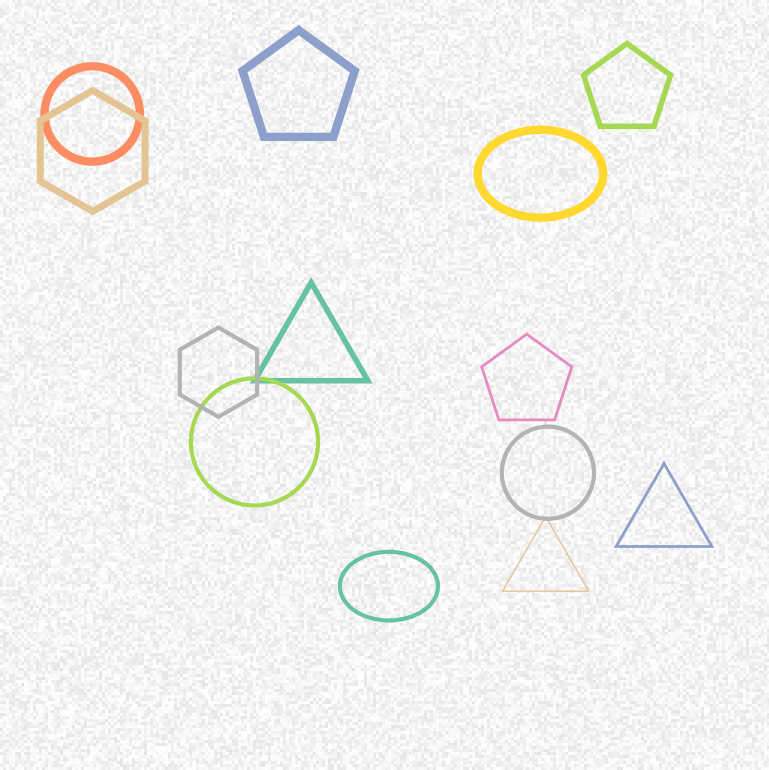[{"shape": "oval", "thickness": 1.5, "radius": 0.32, "center": [0.505, 0.239]}, {"shape": "triangle", "thickness": 2, "radius": 0.43, "center": [0.404, 0.548]}, {"shape": "circle", "thickness": 3, "radius": 0.31, "center": [0.12, 0.852]}, {"shape": "triangle", "thickness": 1, "radius": 0.36, "center": [0.862, 0.326]}, {"shape": "pentagon", "thickness": 3, "radius": 0.38, "center": [0.388, 0.884]}, {"shape": "pentagon", "thickness": 1, "radius": 0.31, "center": [0.684, 0.505]}, {"shape": "circle", "thickness": 1.5, "radius": 0.41, "center": [0.331, 0.426]}, {"shape": "pentagon", "thickness": 2, "radius": 0.3, "center": [0.814, 0.884]}, {"shape": "oval", "thickness": 3, "radius": 0.41, "center": [0.702, 0.774]}, {"shape": "triangle", "thickness": 0.5, "radius": 0.32, "center": [0.709, 0.264]}, {"shape": "hexagon", "thickness": 2.5, "radius": 0.39, "center": [0.12, 0.804]}, {"shape": "circle", "thickness": 1.5, "radius": 0.3, "center": [0.712, 0.386]}, {"shape": "hexagon", "thickness": 1.5, "radius": 0.29, "center": [0.284, 0.517]}]